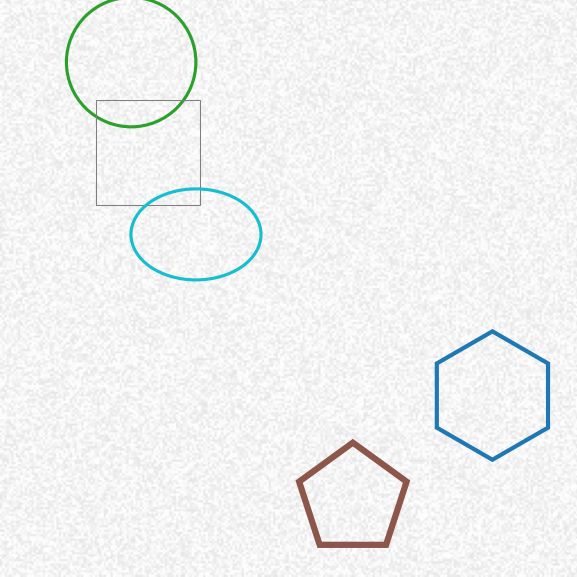[{"shape": "hexagon", "thickness": 2, "radius": 0.56, "center": [0.853, 0.314]}, {"shape": "circle", "thickness": 1.5, "radius": 0.56, "center": [0.227, 0.892]}, {"shape": "pentagon", "thickness": 3, "radius": 0.49, "center": [0.611, 0.135]}, {"shape": "square", "thickness": 0.5, "radius": 0.45, "center": [0.256, 0.735]}, {"shape": "oval", "thickness": 1.5, "radius": 0.56, "center": [0.339, 0.593]}]